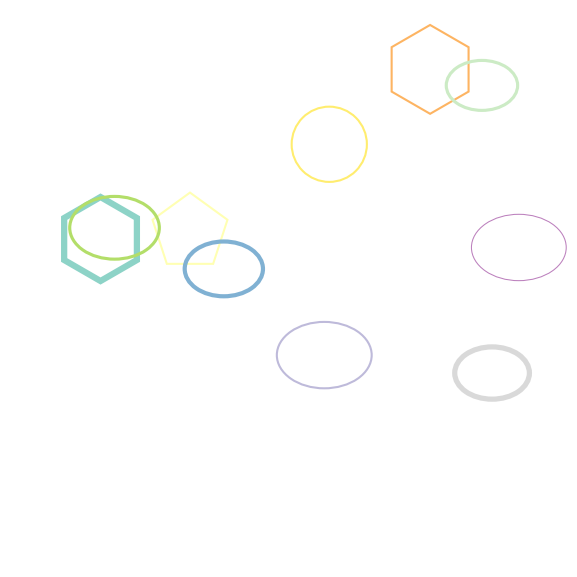[{"shape": "hexagon", "thickness": 3, "radius": 0.36, "center": [0.174, 0.585]}, {"shape": "pentagon", "thickness": 1, "radius": 0.34, "center": [0.329, 0.597]}, {"shape": "oval", "thickness": 1, "radius": 0.41, "center": [0.561, 0.384]}, {"shape": "oval", "thickness": 2, "radius": 0.34, "center": [0.388, 0.534]}, {"shape": "hexagon", "thickness": 1, "radius": 0.38, "center": [0.745, 0.879]}, {"shape": "oval", "thickness": 1.5, "radius": 0.39, "center": [0.198, 0.605]}, {"shape": "oval", "thickness": 2.5, "radius": 0.32, "center": [0.852, 0.353]}, {"shape": "oval", "thickness": 0.5, "radius": 0.41, "center": [0.898, 0.571]}, {"shape": "oval", "thickness": 1.5, "radius": 0.31, "center": [0.835, 0.851]}, {"shape": "circle", "thickness": 1, "radius": 0.33, "center": [0.57, 0.749]}]